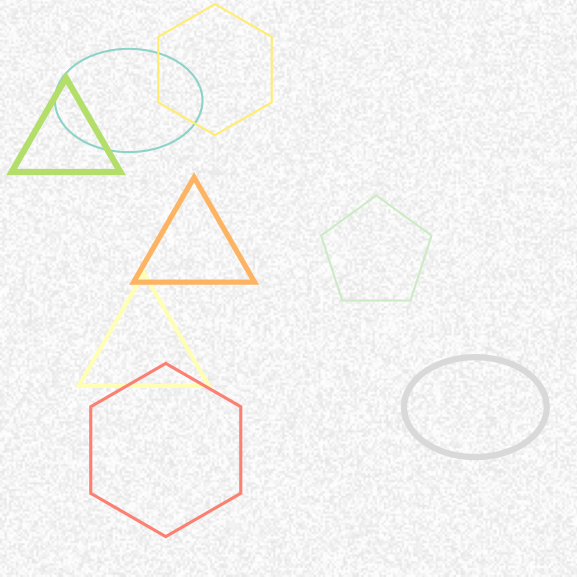[{"shape": "oval", "thickness": 1, "radius": 0.64, "center": [0.223, 0.825]}, {"shape": "triangle", "thickness": 2, "radius": 0.65, "center": [0.249, 0.396]}, {"shape": "hexagon", "thickness": 1.5, "radius": 0.75, "center": [0.287, 0.22]}, {"shape": "triangle", "thickness": 2.5, "radius": 0.61, "center": [0.336, 0.571]}, {"shape": "triangle", "thickness": 3, "radius": 0.54, "center": [0.114, 0.756]}, {"shape": "oval", "thickness": 3, "radius": 0.62, "center": [0.823, 0.294]}, {"shape": "pentagon", "thickness": 1, "radius": 0.5, "center": [0.652, 0.56]}, {"shape": "hexagon", "thickness": 1, "radius": 0.57, "center": [0.372, 0.879]}]